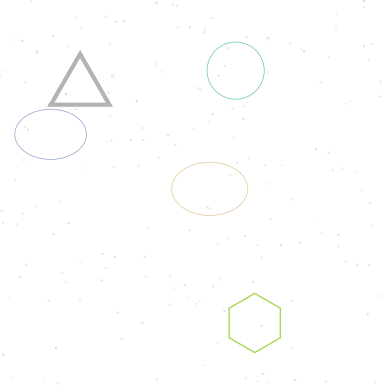[{"shape": "circle", "thickness": 0.5, "radius": 0.37, "center": [0.612, 0.817]}, {"shape": "oval", "thickness": 0.5, "radius": 0.47, "center": [0.131, 0.651]}, {"shape": "hexagon", "thickness": 1, "radius": 0.38, "center": [0.662, 0.161]}, {"shape": "oval", "thickness": 0.5, "radius": 0.49, "center": [0.545, 0.509]}, {"shape": "triangle", "thickness": 3, "radius": 0.44, "center": [0.208, 0.772]}]